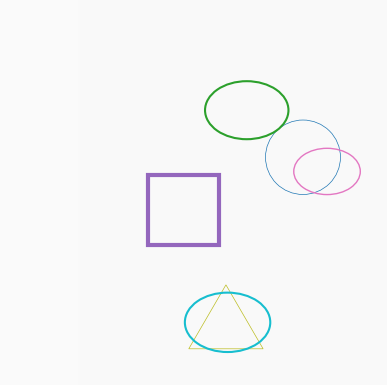[{"shape": "circle", "thickness": 0.5, "radius": 0.48, "center": [0.782, 0.592]}, {"shape": "oval", "thickness": 1.5, "radius": 0.54, "center": [0.637, 0.714]}, {"shape": "square", "thickness": 3, "radius": 0.46, "center": [0.474, 0.454]}, {"shape": "oval", "thickness": 1, "radius": 0.43, "center": [0.844, 0.555]}, {"shape": "triangle", "thickness": 0.5, "radius": 0.55, "center": [0.583, 0.149]}, {"shape": "oval", "thickness": 1.5, "radius": 0.55, "center": [0.587, 0.163]}]